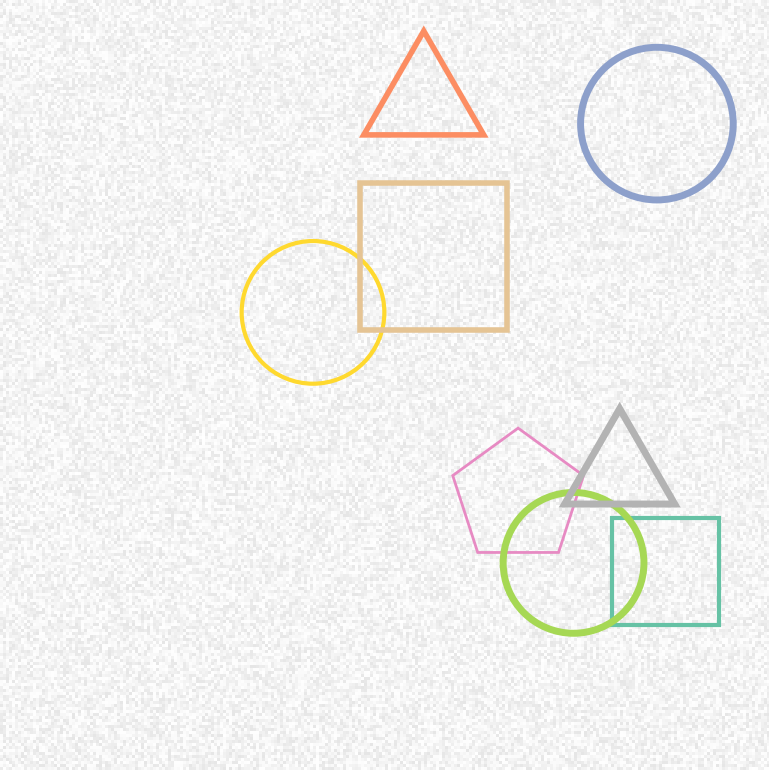[{"shape": "square", "thickness": 1.5, "radius": 0.35, "center": [0.864, 0.258]}, {"shape": "triangle", "thickness": 2, "radius": 0.45, "center": [0.55, 0.87]}, {"shape": "circle", "thickness": 2.5, "radius": 0.5, "center": [0.853, 0.839]}, {"shape": "pentagon", "thickness": 1, "radius": 0.45, "center": [0.673, 0.355]}, {"shape": "circle", "thickness": 2.5, "radius": 0.46, "center": [0.745, 0.269]}, {"shape": "circle", "thickness": 1.5, "radius": 0.46, "center": [0.407, 0.594]}, {"shape": "square", "thickness": 2, "radius": 0.48, "center": [0.563, 0.666]}, {"shape": "triangle", "thickness": 2.5, "radius": 0.41, "center": [0.805, 0.387]}]